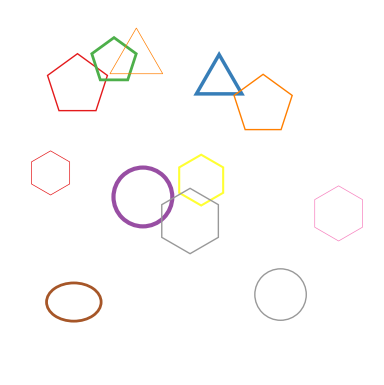[{"shape": "hexagon", "thickness": 0.5, "radius": 0.29, "center": [0.131, 0.551]}, {"shape": "pentagon", "thickness": 1, "radius": 0.41, "center": [0.201, 0.779]}, {"shape": "triangle", "thickness": 2.5, "radius": 0.34, "center": [0.569, 0.79]}, {"shape": "pentagon", "thickness": 2, "radius": 0.3, "center": [0.296, 0.842]}, {"shape": "circle", "thickness": 3, "radius": 0.38, "center": [0.371, 0.488]}, {"shape": "pentagon", "thickness": 1, "radius": 0.4, "center": [0.683, 0.728]}, {"shape": "triangle", "thickness": 0.5, "radius": 0.4, "center": [0.354, 0.848]}, {"shape": "hexagon", "thickness": 1.5, "radius": 0.33, "center": [0.523, 0.532]}, {"shape": "oval", "thickness": 2, "radius": 0.35, "center": [0.192, 0.215]}, {"shape": "hexagon", "thickness": 0.5, "radius": 0.36, "center": [0.879, 0.446]}, {"shape": "hexagon", "thickness": 1, "radius": 0.42, "center": [0.494, 0.426]}, {"shape": "circle", "thickness": 1, "radius": 0.33, "center": [0.729, 0.235]}]